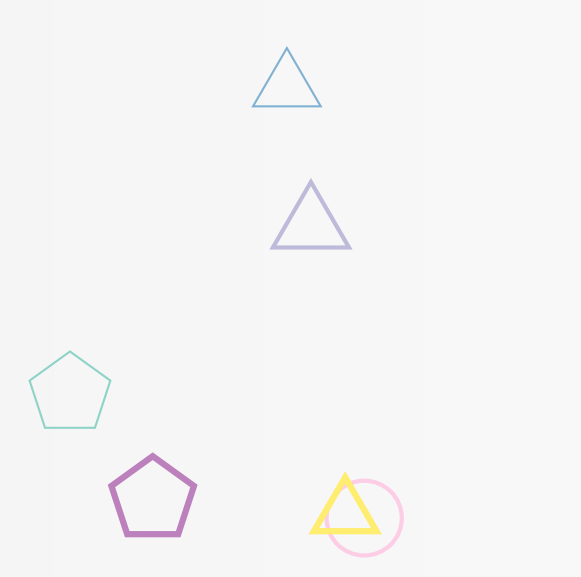[{"shape": "pentagon", "thickness": 1, "radius": 0.37, "center": [0.12, 0.317]}, {"shape": "triangle", "thickness": 2, "radius": 0.38, "center": [0.535, 0.608]}, {"shape": "triangle", "thickness": 1, "radius": 0.34, "center": [0.494, 0.849]}, {"shape": "circle", "thickness": 2, "radius": 0.32, "center": [0.627, 0.102]}, {"shape": "pentagon", "thickness": 3, "radius": 0.37, "center": [0.263, 0.135]}, {"shape": "triangle", "thickness": 3, "radius": 0.31, "center": [0.594, 0.11]}]